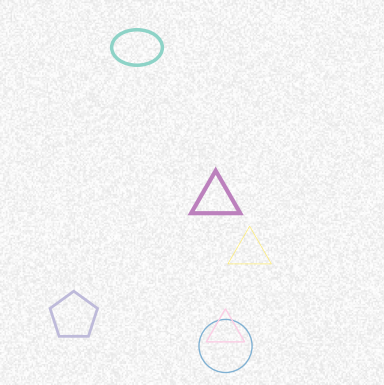[{"shape": "oval", "thickness": 2.5, "radius": 0.33, "center": [0.356, 0.877]}, {"shape": "pentagon", "thickness": 2, "radius": 0.32, "center": [0.192, 0.179]}, {"shape": "circle", "thickness": 1, "radius": 0.34, "center": [0.586, 0.101]}, {"shape": "triangle", "thickness": 1, "radius": 0.29, "center": [0.586, 0.141]}, {"shape": "triangle", "thickness": 3, "radius": 0.37, "center": [0.56, 0.483]}, {"shape": "triangle", "thickness": 0.5, "radius": 0.33, "center": [0.648, 0.347]}]